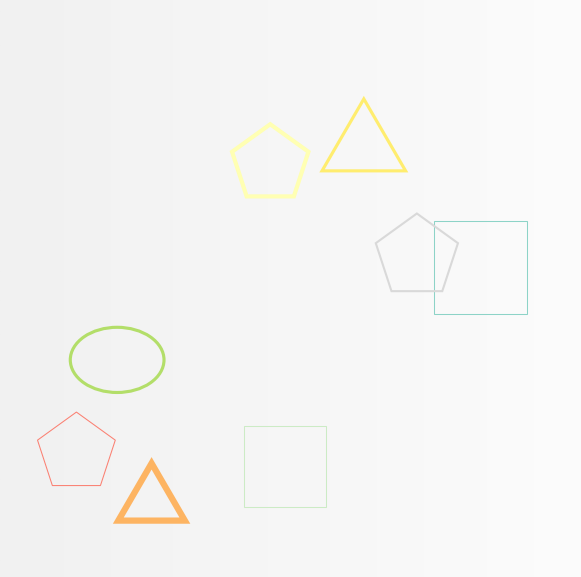[{"shape": "square", "thickness": 0.5, "radius": 0.4, "center": [0.826, 0.536]}, {"shape": "pentagon", "thickness": 2, "radius": 0.35, "center": [0.465, 0.715]}, {"shape": "pentagon", "thickness": 0.5, "radius": 0.35, "center": [0.131, 0.215]}, {"shape": "triangle", "thickness": 3, "radius": 0.33, "center": [0.261, 0.131]}, {"shape": "oval", "thickness": 1.5, "radius": 0.4, "center": [0.202, 0.376]}, {"shape": "pentagon", "thickness": 1, "radius": 0.37, "center": [0.717, 0.555]}, {"shape": "square", "thickness": 0.5, "radius": 0.35, "center": [0.491, 0.191]}, {"shape": "triangle", "thickness": 1.5, "radius": 0.42, "center": [0.626, 0.745]}]